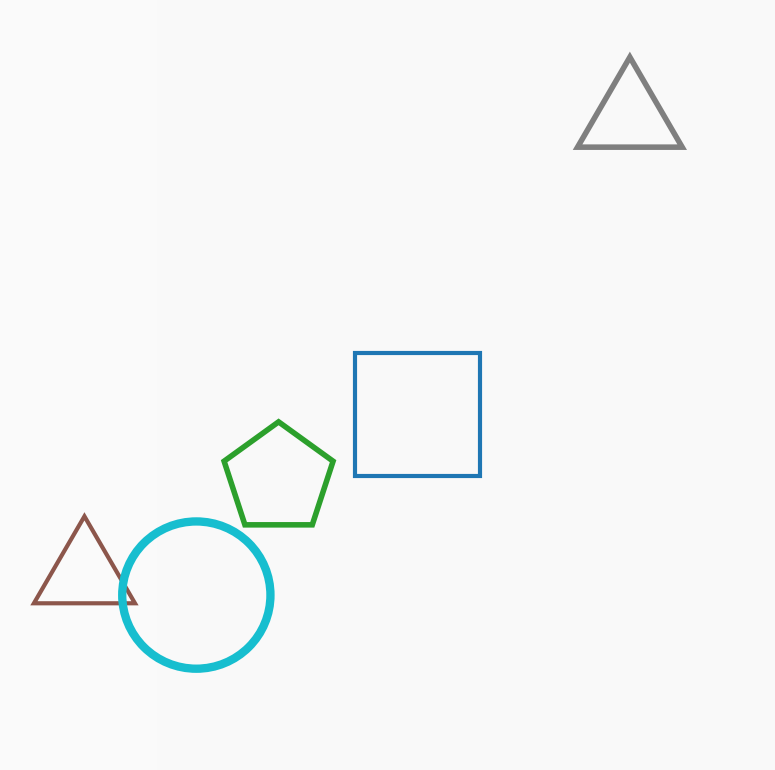[{"shape": "square", "thickness": 1.5, "radius": 0.4, "center": [0.539, 0.462]}, {"shape": "pentagon", "thickness": 2, "radius": 0.37, "center": [0.359, 0.378]}, {"shape": "triangle", "thickness": 1.5, "radius": 0.38, "center": [0.109, 0.254]}, {"shape": "triangle", "thickness": 2, "radius": 0.39, "center": [0.813, 0.848]}, {"shape": "circle", "thickness": 3, "radius": 0.48, "center": [0.253, 0.227]}]